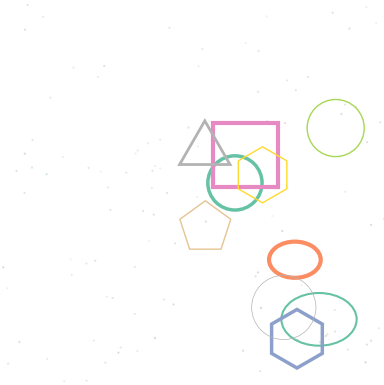[{"shape": "circle", "thickness": 2.5, "radius": 0.35, "center": [0.61, 0.525]}, {"shape": "oval", "thickness": 1.5, "radius": 0.49, "center": [0.829, 0.171]}, {"shape": "oval", "thickness": 3, "radius": 0.34, "center": [0.766, 0.325]}, {"shape": "hexagon", "thickness": 2.5, "radius": 0.38, "center": [0.771, 0.12]}, {"shape": "square", "thickness": 3, "radius": 0.42, "center": [0.638, 0.597]}, {"shape": "circle", "thickness": 1, "radius": 0.37, "center": [0.872, 0.667]}, {"shape": "hexagon", "thickness": 1, "radius": 0.36, "center": [0.682, 0.546]}, {"shape": "pentagon", "thickness": 1, "radius": 0.35, "center": [0.533, 0.409]}, {"shape": "triangle", "thickness": 2, "radius": 0.38, "center": [0.532, 0.61]}, {"shape": "circle", "thickness": 0.5, "radius": 0.42, "center": [0.737, 0.201]}]